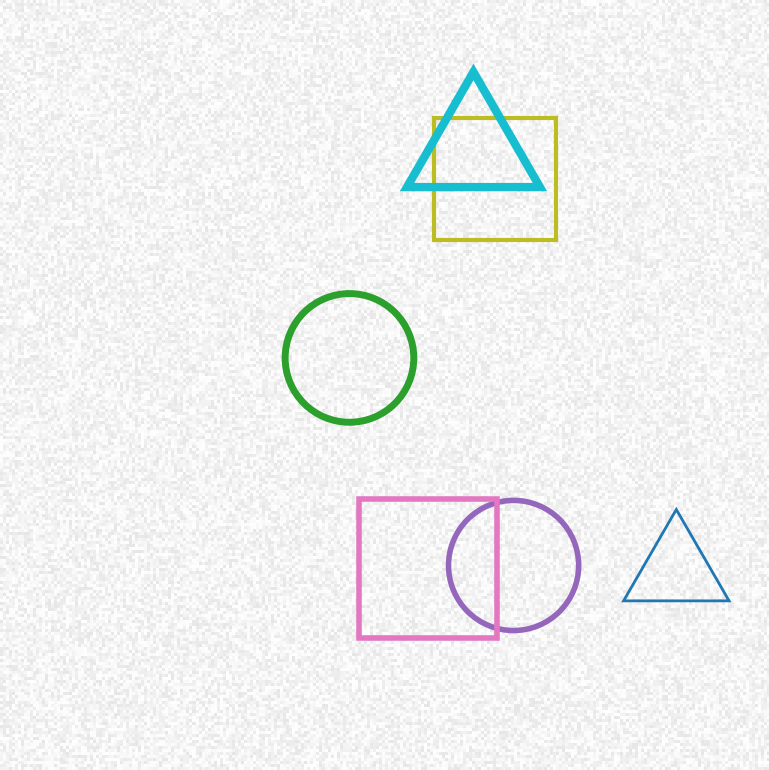[{"shape": "triangle", "thickness": 1, "radius": 0.4, "center": [0.878, 0.259]}, {"shape": "circle", "thickness": 2.5, "radius": 0.42, "center": [0.454, 0.535]}, {"shape": "circle", "thickness": 2, "radius": 0.42, "center": [0.667, 0.266]}, {"shape": "square", "thickness": 2, "radius": 0.45, "center": [0.556, 0.262]}, {"shape": "square", "thickness": 1.5, "radius": 0.39, "center": [0.643, 0.768]}, {"shape": "triangle", "thickness": 3, "radius": 0.5, "center": [0.615, 0.807]}]